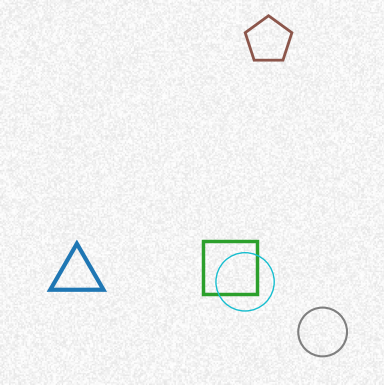[{"shape": "triangle", "thickness": 3, "radius": 0.4, "center": [0.2, 0.287]}, {"shape": "square", "thickness": 2.5, "radius": 0.35, "center": [0.598, 0.305]}, {"shape": "pentagon", "thickness": 2, "radius": 0.32, "center": [0.698, 0.895]}, {"shape": "circle", "thickness": 1.5, "radius": 0.32, "center": [0.838, 0.138]}, {"shape": "circle", "thickness": 1, "radius": 0.38, "center": [0.637, 0.268]}]